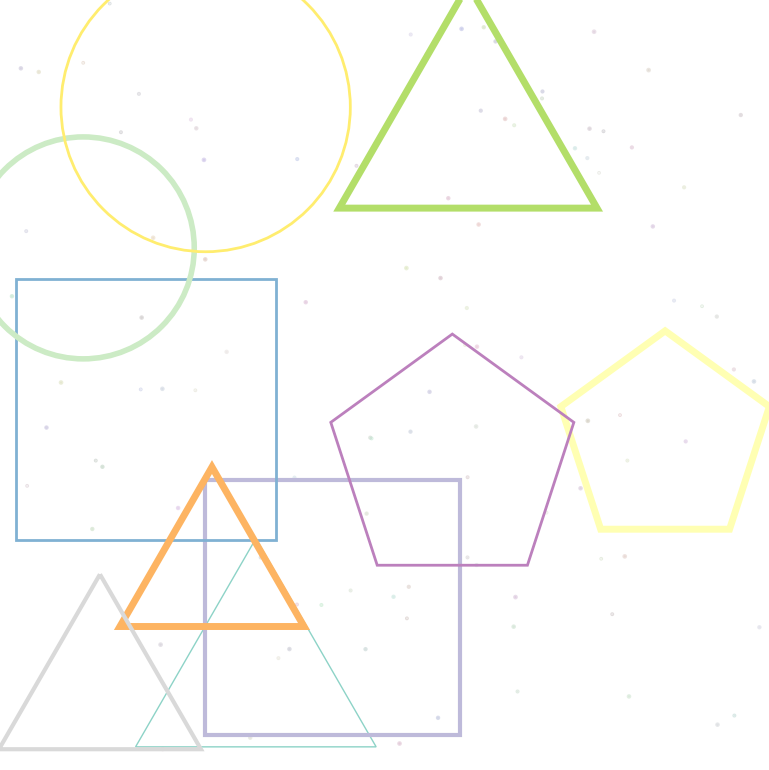[{"shape": "triangle", "thickness": 0.5, "radius": 0.9, "center": [0.332, 0.12]}, {"shape": "pentagon", "thickness": 2.5, "radius": 0.71, "center": [0.864, 0.428]}, {"shape": "square", "thickness": 1.5, "radius": 0.83, "center": [0.432, 0.211]}, {"shape": "square", "thickness": 1, "radius": 0.85, "center": [0.19, 0.468]}, {"shape": "triangle", "thickness": 2.5, "radius": 0.69, "center": [0.275, 0.255]}, {"shape": "triangle", "thickness": 2.5, "radius": 0.97, "center": [0.608, 0.826]}, {"shape": "triangle", "thickness": 1.5, "radius": 0.76, "center": [0.13, 0.103]}, {"shape": "pentagon", "thickness": 1, "radius": 0.83, "center": [0.587, 0.4]}, {"shape": "circle", "thickness": 2, "radius": 0.72, "center": [0.108, 0.678]}, {"shape": "circle", "thickness": 1, "radius": 0.94, "center": [0.267, 0.861]}]